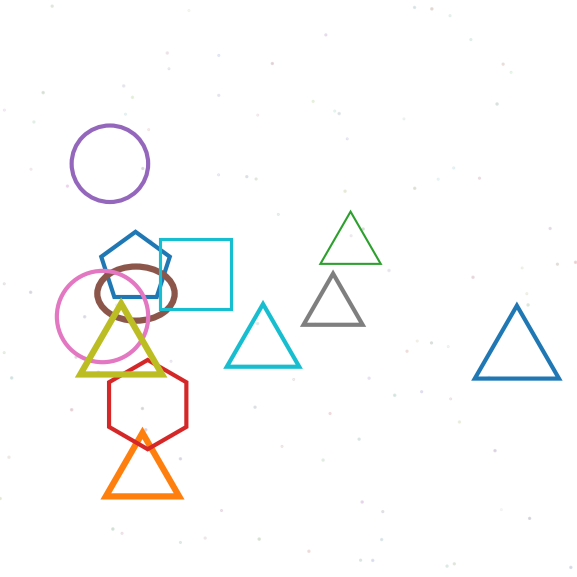[{"shape": "triangle", "thickness": 2, "radius": 0.42, "center": [0.895, 0.386]}, {"shape": "pentagon", "thickness": 2, "radius": 0.31, "center": [0.235, 0.535]}, {"shape": "triangle", "thickness": 3, "radius": 0.37, "center": [0.247, 0.176]}, {"shape": "triangle", "thickness": 1, "radius": 0.3, "center": [0.607, 0.572]}, {"shape": "hexagon", "thickness": 2, "radius": 0.39, "center": [0.256, 0.299]}, {"shape": "circle", "thickness": 2, "radius": 0.33, "center": [0.19, 0.716]}, {"shape": "oval", "thickness": 3, "radius": 0.33, "center": [0.235, 0.491]}, {"shape": "circle", "thickness": 2, "radius": 0.4, "center": [0.178, 0.451]}, {"shape": "triangle", "thickness": 2, "radius": 0.3, "center": [0.577, 0.466]}, {"shape": "triangle", "thickness": 3, "radius": 0.41, "center": [0.21, 0.392]}, {"shape": "square", "thickness": 1.5, "radius": 0.31, "center": [0.338, 0.525]}, {"shape": "triangle", "thickness": 2, "radius": 0.36, "center": [0.455, 0.4]}]